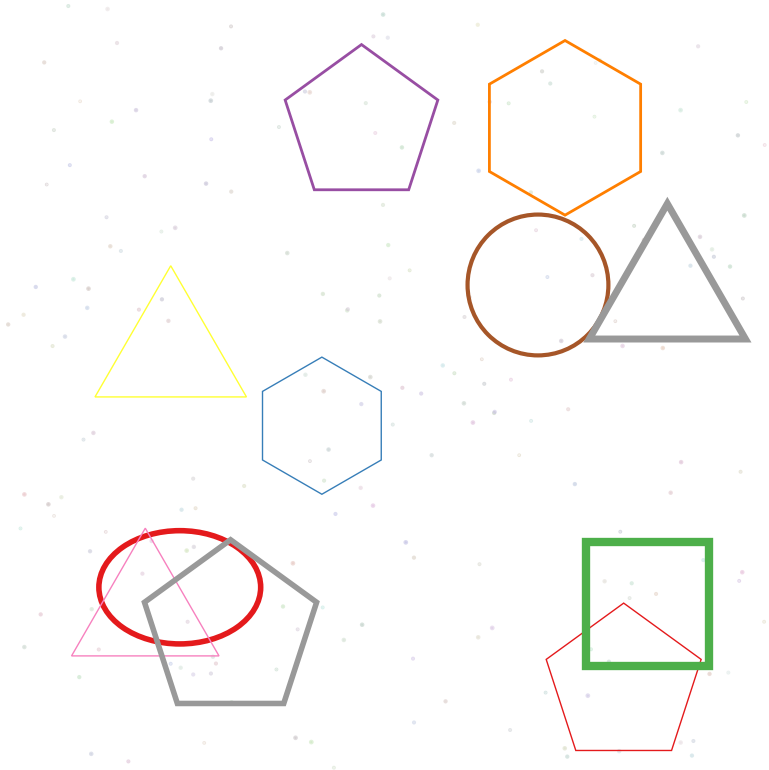[{"shape": "oval", "thickness": 2, "radius": 0.53, "center": [0.233, 0.237]}, {"shape": "pentagon", "thickness": 0.5, "radius": 0.53, "center": [0.81, 0.111]}, {"shape": "hexagon", "thickness": 0.5, "radius": 0.45, "center": [0.418, 0.447]}, {"shape": "square", "thickness": 3, "radius": 0.4, "center": [0.841, 0.216]}, {"shape": "pentagon", "thickness": 1, "radius": 0.52, "center": [0.469, 0.838]}, {"shape": "hexagon", "thickness": 1, "radius": 0.57, "center": [0.734, 0.834]}, {"shape": "triangle", "thickness": 0.5, "radius": 0.57, "center": [0.222, 0.541]}, {"shape": "circle", "thickness": 1.5, "radius": 0.46, "center": [0.699, 0.63]}, {"shape": "triangle", "thickness": 0.5, "radius": 0.55, "center": [0.189, 0.203]}, {"shape": "pentagon", "thickness": 2, "radius": 0.59, "center": [0.299, 0.181]}, {"shape": "triangle", "thickness": 2.5, "radius": 0.59, "center": [0.867, 0.618]}]